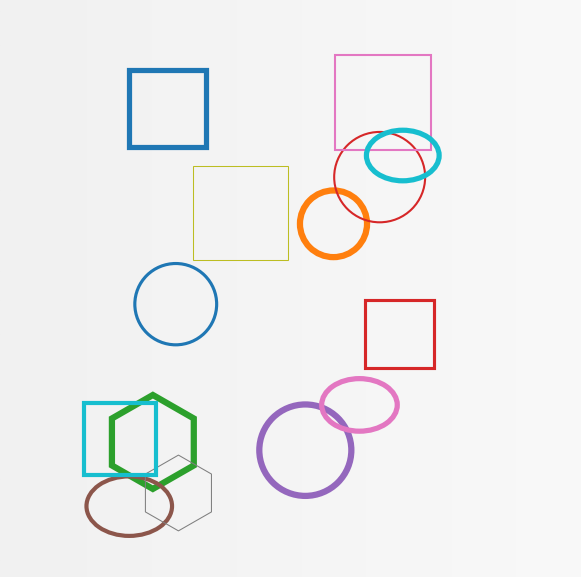[{"shape": "square", "thickness": 2.5, "radius": 0.33, "center": [0.288, 0.812]}, {"shape": "circle", "thickness": 1.5, "radius": 0.35, "center": [0.302, 0.472]}, {"shape": "circle", "thickness": 3, "radius": 0.29, "center": [0.574, 0.612]}, {"shape": "hexagon", "thickness": 3, "radius": 0.41, "center": [0.263, 0.234]}, {"shape": "circle", "thickness": 1, "radius": 0.39, "center": [0.653, 0.692]}, {"shape": "square", "thickness": 1.5, "radius": 0.3, "center": [0.688, 0.421]}, {"shape": "circle", "thickness": 3, "radius": 0.4, "center": [0.525, 0.22]}, {"shape": "oval", "thickness": 2, "radius": 0.37, "center": [0.222, 0.123]}, {"shape": "square", "thickness": 1, "radius": 0.41, "center": [0.659, 0.822]}, {"shape": "oval", "thickness": 2.5, "radius": 0.33, "center": [0.618, 0.298]}, {"shape": "hexagon", "thickness": 0.5, "radius": 0.33, "center": [0.307, 0.145]}, {"shape": "square", "thickness": 0.5, "radius": 0.41, "center": [0.413, 0.631]}, {"shape": "square", "thickness": 2, "radius": 0.31, "center": [0.207, 0.239]}, {"shape": "oval", "thickness": 2.5, "radius": 0.31, "center": [0.693, 0.73]}]